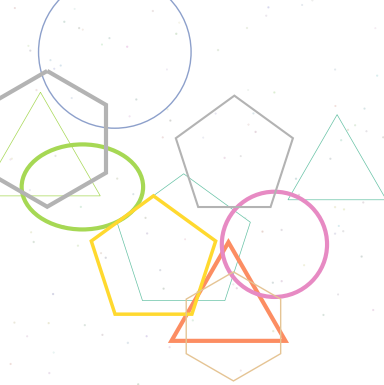[{"shape": "triangle", "thickness": 0.5, "radius": 0.74, "center": [0.876, 0.555]}, {"shape": "pentagon", "thickness": 0.5, "radius": 0.91, "center": [0.477, 0.367]}, {"shape": "triangle", "thickness": 3, "radius": 0.85, "center": [0.593, 0.2]}, {"shape": "circle", "thickness": 1, "radius": 0.99, "center": [0.298, 0.865]}, {"shape": "circle", "thickness": 3, "radius": 0.68, "center": [0.713, 0.365]}, {"shape": "triangle", "thickness": 0.5, "radius": 0.9, "center": [0.105, 0.581]}, {"shape": "oval", "thickness": 3, "radius": 0.79, "center": [0.214, 0.514]}, {"shape": "pentagon", "thickness": 2.5, "radius": 0.85, "center": [0.399, 0.321]}, {"shape": "hexagon", "thickness": 1, "radius": 0.71, "center": [0.606, 0.152]}, {"shape": "hexagon", "thickness": 3, "radius": 0.88, "center": [0.123, 0.639]}, {"shape": "pentagon", "thickness": 1.5, "radius": 0.8, "center": [0.609, 0.592]}]